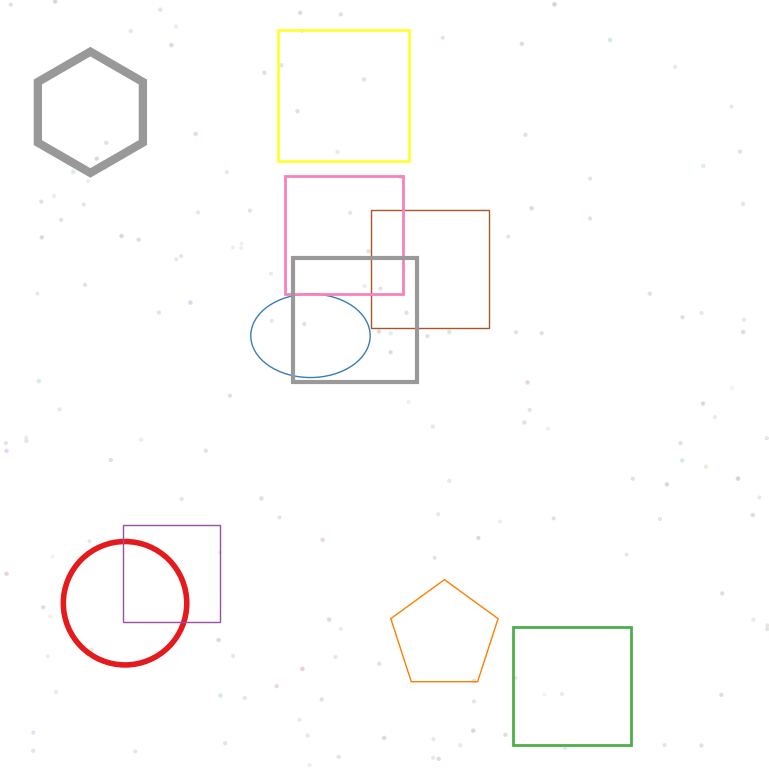[{"shape": "circle", "thickness": 2, "radius": 0.4, "center": [0.162, 0.217]}, {"shape": "oval", "thickness": 0.5, "radius": 0.39, "center": [0.403, 0.564]}, {"shape": "square", "thickness": 1, "radius": 0.38, "center": [0.743, 0.109]}, {"shape": "square", "thickness": 0.5, "radius": 0.31, "center": [0.223, 0.255]}, {"shape": "pentagon", "thickness": 0.5, "radius": 0.37, "center": [0.577, 0.174]}, {"shape": "square", "thickness": 1, "radius": 0.42, "center": [0.446, 0.876]}, {"shape": "square", "thickness": 0.5, "radius": 0.38, "center": [0.558, 0.65]}, {"shape": "square", "thickness": 1, "radius": 0.38, "center": [0.447, 0.695]}, {"shape": "hexagon", "thickness": 3, "radius": 0.39, "center": [0.117, 0.854]}, {"shape": "square", "thickness": 1.5, "radius": 0.4, "center": [0.461, 0.585]}]